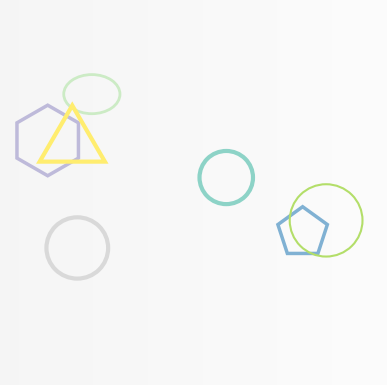[{"shape": "circle", "thickness": 3, "radius": 0.35, "center": [0.584, 0.539]}, {"shape": "hexagon", "thickness": 2.5, "radius": 0.46, "center": [0.123, 0.635]}, {"shape": "pentagon", "thickness": 2.5, "radius": 0.34, "center": [0.781, 0.396]}, {"shape": "circle", "thickness": 1.5, "radius": 0.47, "center": [0.842, 0.428]}, {"shape": "circle", "thickness": 3, "radius": 0.4, "center": [0.199, 0.356]}, {"shape": "oval", "thickness": 2, "radius": 0.36, "center": [0.237, 0.755]}, {"shape": "triangle", "thickness": 3, "radius": 0.49, "center": [0.187, 0.629]}]